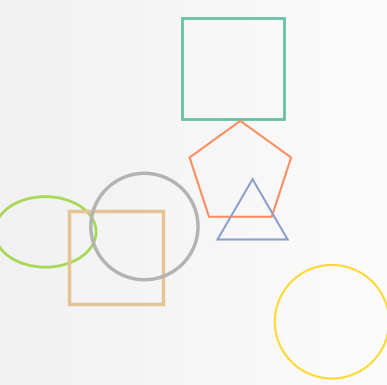[{"shape": "square", "thickness": 2, "radius": 0.66, "center": [0.602, 0.822]}, {"shape": "pentagon", "thickness": 1.5, "radius": 0.69, "center": [0.62, 0.548]}, {"shape": "triangle", "thickness": 1.5, "radius": 0.52, "center": [0.652, 0.43]}, {"shape": "oval", "thickness": 2, "radius": 0.65, "center": [0.117, 0.398]}, {"shape": "circle", "thickness": 1.5, "radius": 0.74, "center": [0.857, 0.164]}, {"shape": "square", "thickness": 2.5, "radius": 0.61, "center": [0.3, 0.332]}, {"shape": "circle", "thickness": 2.5, "radius": 0.69, "center": [0.373, 0.412]}]